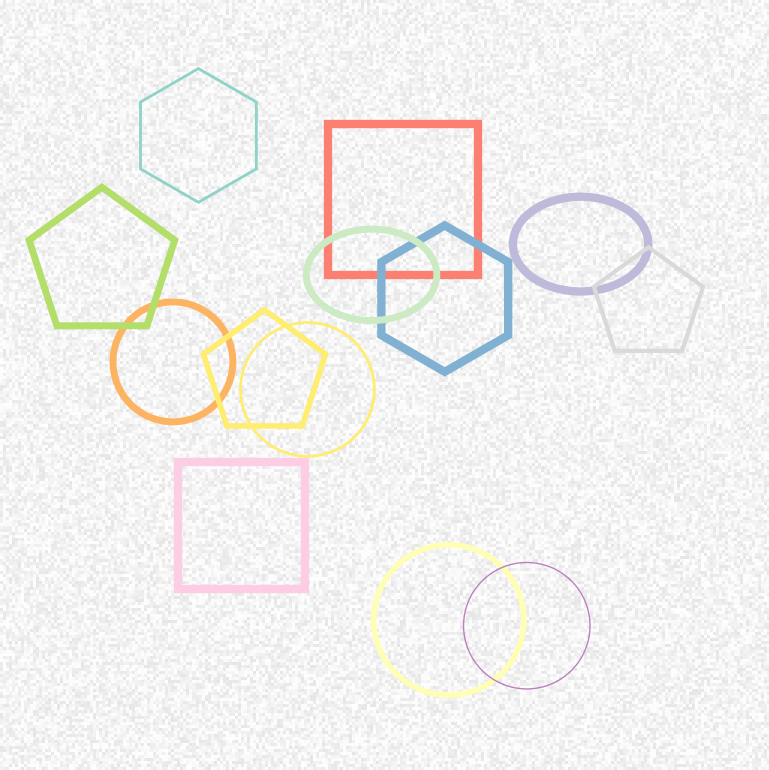[{"shape": "hexagon", "thickness": 1, "radius": 0.43, "center": [0.258, 0.824]}, {"shape": "circle", "thickness": 2, "radius": 0.49, "center": [0.583, 0.195]}, {"shape": "oval", "thickness": 3, "radius": 0.44, "center": [0.754, 0.683]}, {"shape": "square", "thickness": 3, "radius": 0.49, "center": [0.523, 0.74]}, {"shape": "hexagon", "thickness": 3, "radius": 0.48, "center": [0.578, 0.612]}, {"shape": "circle", "thickness": 2.5, "radius": 0.39, "center": [0.225, 0.53]}, {"shape": "pentagon", "thickness": 2.5, "radius": 0.5, "center": [0.132, 0.657]}, {"shape": "square", "thickness": 3, "radius": 0.41, "center": [0.313, 0.317]}, {"shape": "pentagon", "thickness": 1.5, "radius": 0.37, "center": [0.842, 0.605]}, {"shape": "circle", "thickness": 0.5, "radius": 0.41, "center": [0.684, 0.187]}, {"shape": "oval", "thickness": 2.5, "radius": 0.42, "center": [0.483, 0.643]}, {"shape": "pentagon", "thickness": 2, "radius": 0.42, "center": [0.344, 0.514]}, {"shape": "circle", "thickness": 1, "radius": 0.43, "center": [0.399, 0.494]}]